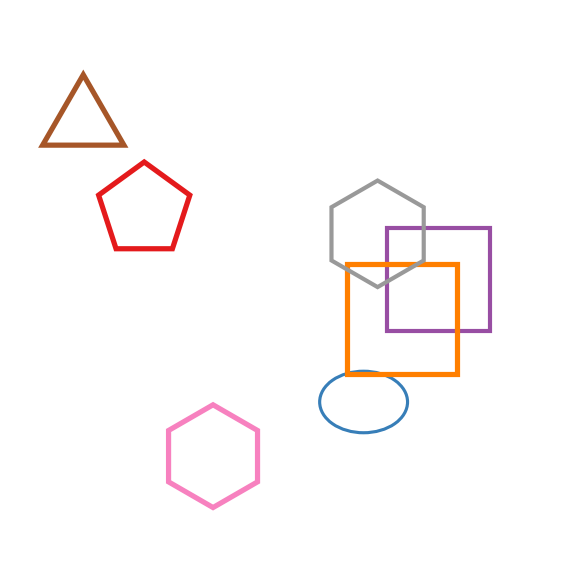[{"shape": "pentagon", "thickness": 2.5, "radius": 0.42, "center": [0.25, 0.636]}, {"shape": "oval", "thickness": 1.5, "radius": 0.38, "center": [0.63, 0.303]}, {"shape": "square", "thickness": 2, "radius": 0.45, "center": [0.759, 0.515]}, {"shape": "square", "thickness": 2.5, "radius": 0.48, "center": [0.696, 0.446]}, {"shape": "triangle", "thickness": 2.5, "radius": 0.41, "center": [0.144, 0.788]}, {"shape": "hexagon", "thickness": 2.5, "radius": 0.44, "center": [0.369, 0.209]}, {"shape": "hexagon", "thickness": 2, "radius": 0.46, "center": [0.654, 0.594]}]